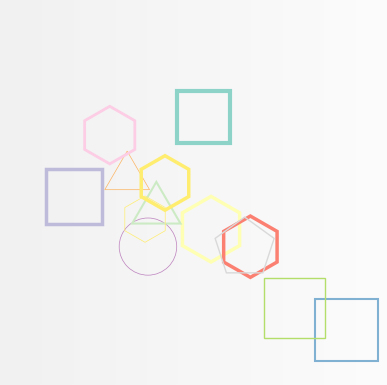[{"shape": "square", "thickness": 3, "radius": 0.34, "center": [0.525, 0.695]}, {"shape": "hexagon", "thickness": 2.5, "radius": 0.43, "center": [0.545, 0.405]}, {"shape": "square", "thickness": 2.5, "radius": 0.36, "center": [0.192, 0.49]}, {"shape": "hexagon", "thickness": 2.5, "radius": 0.4, "center": [0.646, 0.359]}, {"shape": "square", "thickness": 1.5, "radius": 0.4, "center": [0.894, 0.144]}, {"shape": "triangle", "thickness": 0.5, "radius": 0.33, "center": [0.328, 0.541]}, {"shape": "square", "thickness": 1, "radius": 0.39, "center": [0.759, 0.199]}, {"shape": "hexagon", "thickness": 2, "radius": 0.37, "center": [0.283, 0.649]}, {"shape": "pentagon", "thickness": 1, "radius": 0.4, "center": [0.631, 0.356]}, {"shape": "circle", "thickness": 0.5, "radius": 0.37, "center": [0.382, 0.36]}, {"shape": "triangle", "thickness": 1.5, "radius": 0.36, "center": [0.403, 0.455]}, {"shape": "hexagon", "thickness": 2.5, "radius": 0.35, "center": [0.426, 0.525]}, {"shape": "hexagon", "thickness": 0.5, "radius": 0.3, "center": [0.374, 0.431]}]